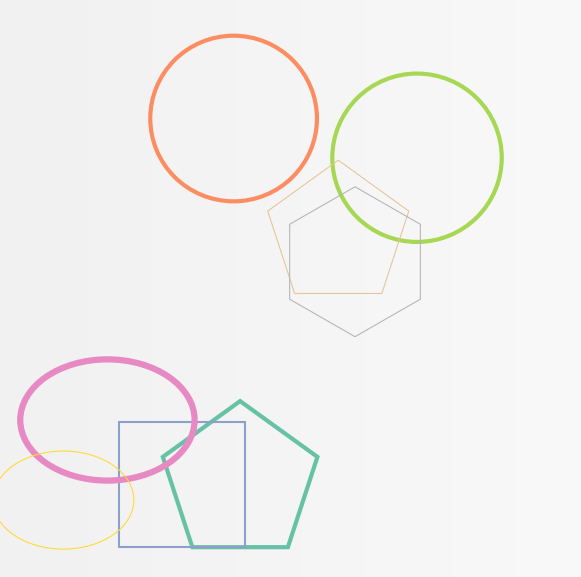[{"shape": "pentagon", "thickness": 2, "radius": 0.7, "center": [0.413, 0.165]}, {"shape": "circle", "thickness": 2, "radius": 0.72, "center": [0.402, 0.794]}, {"shape": "square", "thickness": 1, "radius": 0.54, "center": [0.313, 0.16]}, {"shape": "oval", "thickness": 3, "radius": 0.75, "center": [0.185, 0.272]}, {"shape": "circle", "thickness": 2, "radius": 0.73, "center": [0.717, 0.726]}, {"shape": "oval", "thickness": 0.5, "radius": 0.61, "center": [0.109, 0.133]}, {"shape": "pentagon", "thickness": 0.5, "radius": 0.64, "center": [0.582, 0.594]}, {"shape": "hexagon", "thickness": 0.5, "radius": 0.65, "center": [0.611, 0.546]}]